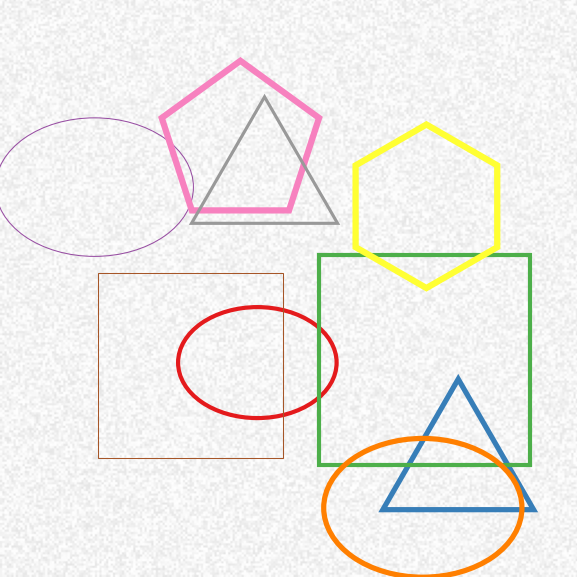[{"shape": "oval", "thickness": 2, "radius": 0.69, "center": [0.446, 0.371]}, {"shape": "triangle", "thickness": 2.5, "radius": 0.75, "center": [0.793, 0.192]}, {"shape": "square", "thickness": 2, "radius": 0.91, "center": [0.735, 0.376]}, {"shape": "oval", "thickness": 0.5, "radius": 0.86, "center": [0.164, 0.675]}, {"shape": "oval", "thickness": 2.5, "radius": 0.86, "center": [0.732, 0.12]}, {"shape": "hexagon", "thickness": 3, "radius": 0.71, "center": [0.738, 0.642]}, {"shape": "square", "thickness": 0.5, "radius": 0.8, "center": [0.33, 0.366]}, {"shape": "pentagon", "thickness": 3, "radius": 0.72, "center": [0.416, 0.751]}, {"shape": "triangle", "thickness": 1.5, "radius": 0.73, "center": [0.458, 0.685]}]